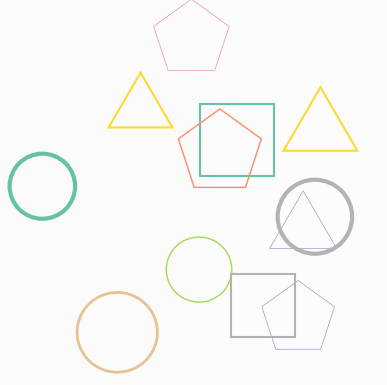[{"shape": "square", "thickness": 1.5, "radius": 0.47, "center": [0.611, 0.636]}, {"shape": "circle", "thickness": 3, "radius": 0.42, "center": [0.109, 0.516]}, {"shape": "pentagon", "thickness": 1, "radius": 0.56, "center": [0.567, 0.604]}, {"shape": "pentagon", "thickness": 0.5, "radius": 0.49, "center": [0.769, 0.173]}, {"shape": "triangle", "thickness": 0.5, "radius": 0.5, "center": [0.782, 0.404]}, {"shape": "pentagon", "thickness": 0.5, "radius": 0.51, "center": [0.494, 0.9]}, {"shape": "circle", "thickness": 1, "radius": 0.42, "center": [0.514, 0.3]}, {"shape": "triangle", "thickness": 1.5, "radius": 0.55, "center": [0.827, 0.663]}, {"shape": "triangle", "thickness": 1.5, "radius": 0.48, "center": [0.363, 0.716]}, {"shape": "circle", "thickness": 2, "radius": 0.52, "center": [0.303, 0.137]}, {"shape": "square", "thickness": 1.5, "radius": 0.41, "center": [0.678, 0.207]}, {"shape": "circle", "thickness": 3, "radius": 0.48, "center": [0.813, 0.437]}]